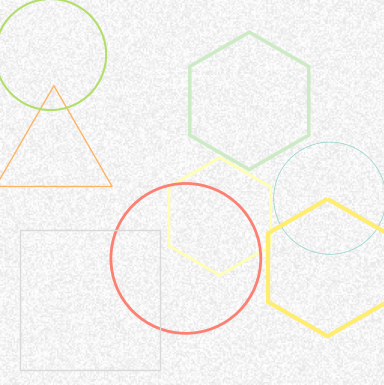[{"shape": "circle", "thickness": 0.5, "radius": 0.73, "center": [0.857, 0.485]}, {"shape": "hexagon", "thickness": 2, "radius": 0.76, "center": [0.571, 0.438]}, {"shape": "circle", "thickness": 2, "radius": 0.97, "center": [0.483, 0.329]}, {"shape": "triangle", "thickness": 1, "radius": 0.87, "center": [0.14, 0.603]}, {"shape": "circle", "thickness": 1.5, "radius": 0.72, "center": [0.131, 0.858]}, {"shape": "square", "thickness": 1, "radius": 0.91, "center": [0.234, 0.222]}, {"shape": "hexagon", "thickness": 2.5, "radius": 0.89, "center": [0.647, 0.738]}, {"shape": "hexagon", "thickness": 3, "radius": 0.89, "center": [0.851, 0.305]}]